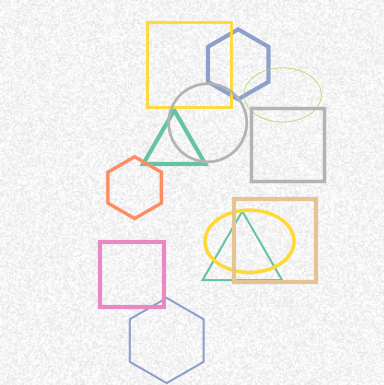[{"shape": "triangle", "thickness": 3, "radius": 0.47, "center": [0.453, 0.621]}, {"shape": "triangle", "thickness": 1.5, "radius": 0.6, "center": [0.629, 0.332]}, {"shape": "hexagon", "thickness": 2.5, "radius": 0.4, "center": [0.35, 0.513]}, {"shape": "hexagon", "thickness": 3, "radius": 0.45, "center": [0.619, 0.833]}, {"shape": "hexagon", "thickness": 1.5, "radius": 0.55, "center": [0.433, 0.116]}, {"shape": "square", "thickness": 3, "radius": 0.42, "center": [0.343, 0.287]}, {"shape": "oval", "thickness": 0.5, "radius": 0.5, "center": [0.734, 0.753]}, {"shape": "square", "thickness": 2, "radius": 0.55, "center": [0.491, 0.832]}, {"shape": "oval", "thickness": 2.5, "radius": 0.58, "center": [0.648, 0.373]}, {"shape": "square", "thickness": 3, "radius": 0.54, "center": [0.714, 0.375]}, {"shape": "circle", "thickness": 2, "radius": 0.51, "center": [0.539, 0.681]}, {"shape": "square", "thickness": 2.5, "radius": 0.47, "center": [0.746, 0.625]}]